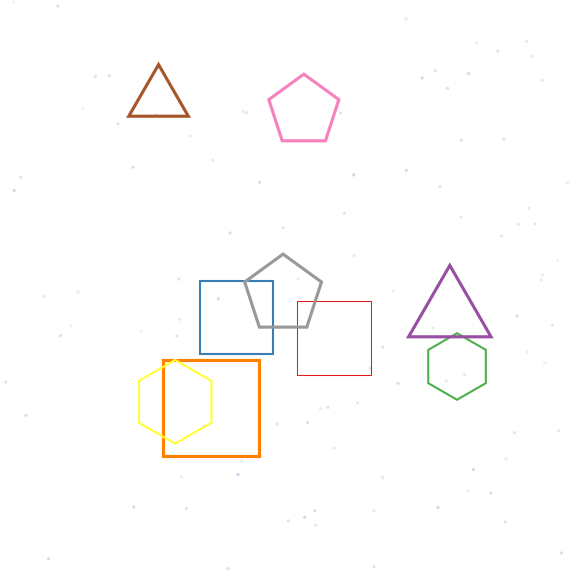[{"shape": "square", "thickness": 0.5, "radius": 0.32, "center": [0.578, 0.413]}, {"shape": "square", "thickness": 1, "radius": 0.32, "center": [0.41, 0.45]}, {"shape": "hexagon", "thickness": 1, "radius": 0.29, "center": [0.791, 0.365]}, {"shape": "triangle", "thickness": 1.5, "radius": 0.41, "center": [0.779, 0.457]}, {"shape": "square", "thickness": 1.5, "radius": 0.41, "center": [0.365, 0.292]}, {"shape": "hexagon", "thickness": 1, "radius": 0.36, "center": [0.303, 0.303]}, {"shape": "triangle", "thickness": 1.5, "radius": 0.3, "center": [0.275, 0.828]}, {"shape": "pentagon", "thickness": 1.5, "radius": 0.32, "center": [0.526, 0.807]}, {"shape": "pentagon", "thickness": 1.5, "radius": 0.35, "center": [0.49, 0.489]}]